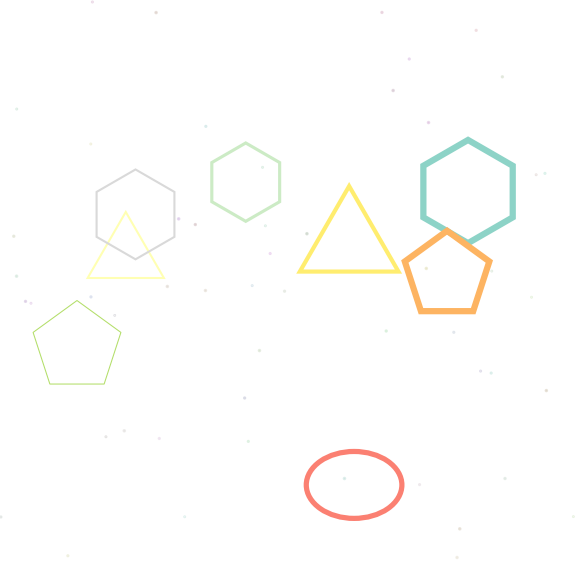[{"shape": "hexagon", "thickness": 3, "radius": 0.45, "center": [0.81, 0.667]}, {"shape": "triangle", "thickness": 1, "radius": 0.38, "center": [0.218, 0.556]}, {"shape": "oval", "thickness": 2.5, "radius": 0.41, "center": [0.613, 0.159]}, {"shape": "pentagon", "thickness": 3, "radius": 0.38, "center": [0.774, 0.523]}, {"shape": "pentagon", "thickness": 0.5, "radius": 0.4, "center": [0.133, 0.399]}, {"shape": "hexagon", "thickness": 1, "radius": 0.39, "center": [0.235, 0.628]}, {"shape": "hexagon", "thickness": 1.5, "radius": 0.34, "center": [0.426, 0.684]}, {"shape": "triangle", "thickness": 2, "radius": 0.49, "center": [0.605, 0.578]}]